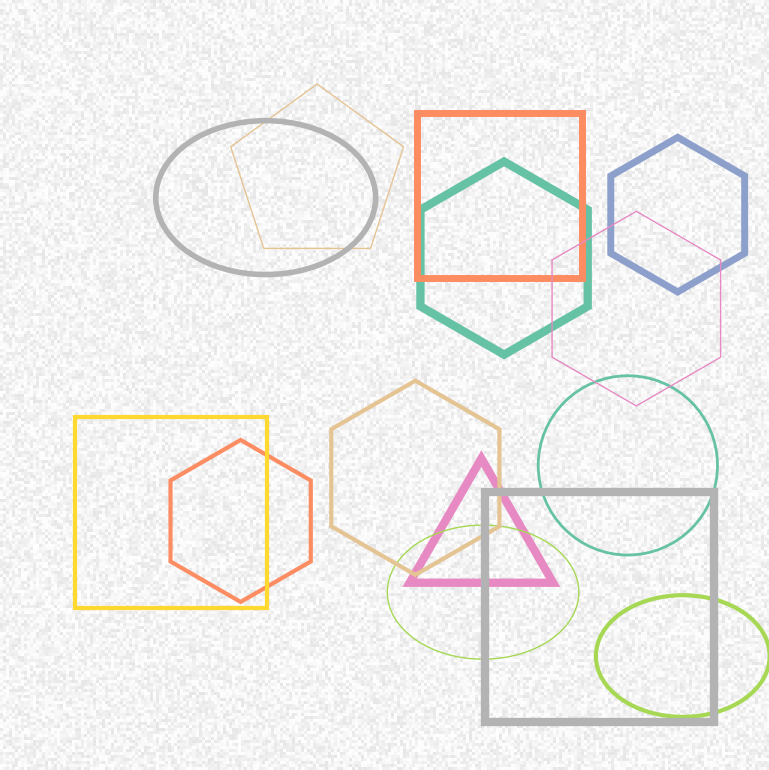[{"shape": "circle", "thickness": 1, "radius": 0.58, "center": [0.815, 0.396]}, {"shape": "hexagon", "thickness": 3, "radius": 0.63, "center": [0.655, 0.665]}, {"shape": "square", "thickness": 2.5, "radius": 0.54, "center": [0.649, 0.746]}, {"shape": "hexagon", "thickness": 1.5, "radius": 0.53, "center": [0.313, 0.323]}, {"shape": "hexagon", "thickness": 2.5, "radius": 0.5, "center": [0.88, 0.721]}, {"shape": "hexagon", "thickness": 0.5, "radius": 0.63, "center": [0.826, 0.599]}, {"shape": "triangle", "thickness": 3, "radius": 0.54, "center": [0.625, 0.297]}, {"shape": "oval", "thickness": 1.5, "radius": 0.56, "center": [0.887, 0.148]}, {"shape": "oval", "thickness": 0.5, "radius": 0.62, "center": [0.627, 0.231]}, {"shape": "square", "thickness": 1.5, "radius": 0.62, "center": [0.222, 0.334]}, {"shape": "pentagon", "thickness": 0.5, "radius": 0.59, "center": [0.412, 0.773]}, {"shape": "hexagon", "thickness": 1.5, "radius": 0.63, "center": [0.539, 0.38]}, {"shape": "oval", "thickness": 2, "radius": 0.71, "center": [0.345, 0.743]}, {"shape": "square", "thickness": 3, "radius": 0.75, "center": [0.779, 0.212]}]